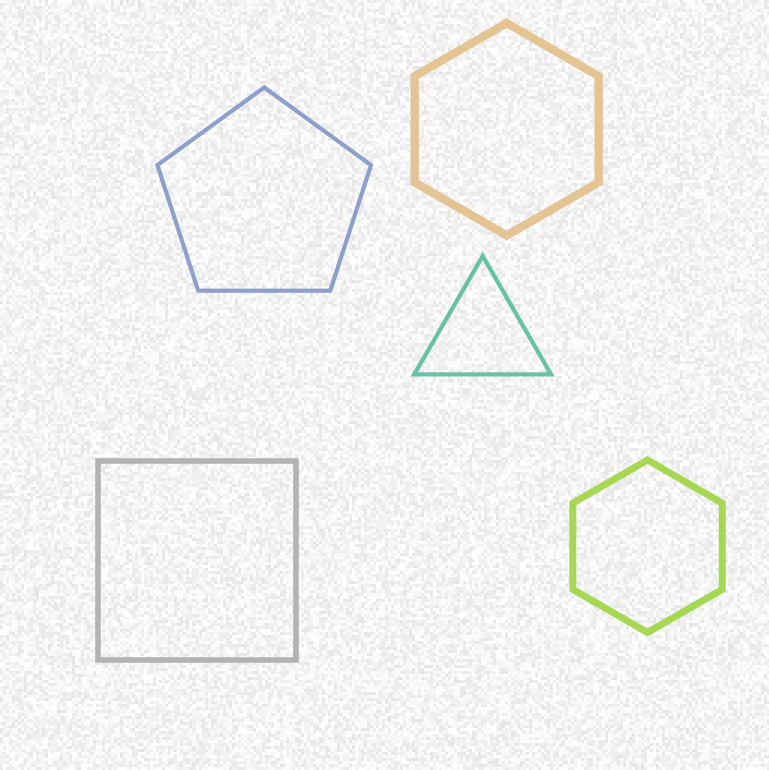[{"shape": "triangle", "thickness": 1.5, "radius": 0.51, "center": [0.627, 0.565]}, {"shape": "pentagon", "thickness": 1.5, "radius": 0.73, "center": [0.343, 0.74]}, {"shape": "hexagon", "thickness": 2.5, "radius": 0.56, "center": [0.841, 0.291]}, {"shape": "hexagon", "thickness": 3, "radius": 0.69, "center": [0.658, 0.832]}, {"shape": "square", "thickness": 2, "radius": 0.64, "center": [0.256, 0.272]}]